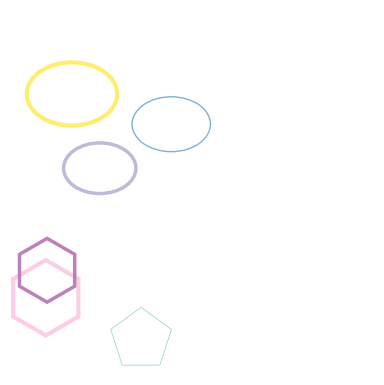[{"shape": "pentagon", "thickness": 0.5, "radius": 0.41, "center": [0.366, 0.119]}, {"shape": "oval", "thickness": 2.5, "radius": 0.47, "center": [0.259, 0.563]}, {"shape": "oval", "thickness": 1, "radius": 0.51, "center": [0.445, 0.677]}, {"shape": "hexagon", "thickness": 3, "radius": 0.49, "center": [0.119, 0.227]}, {"shape": "hexagon", "thickness": 2.5, "radius": 0.41, "center": [0.122, 0.298]}, {"shape": "oval", "thickness": 3, "radius": 0.59, "center": [0.187, 0.756]}]